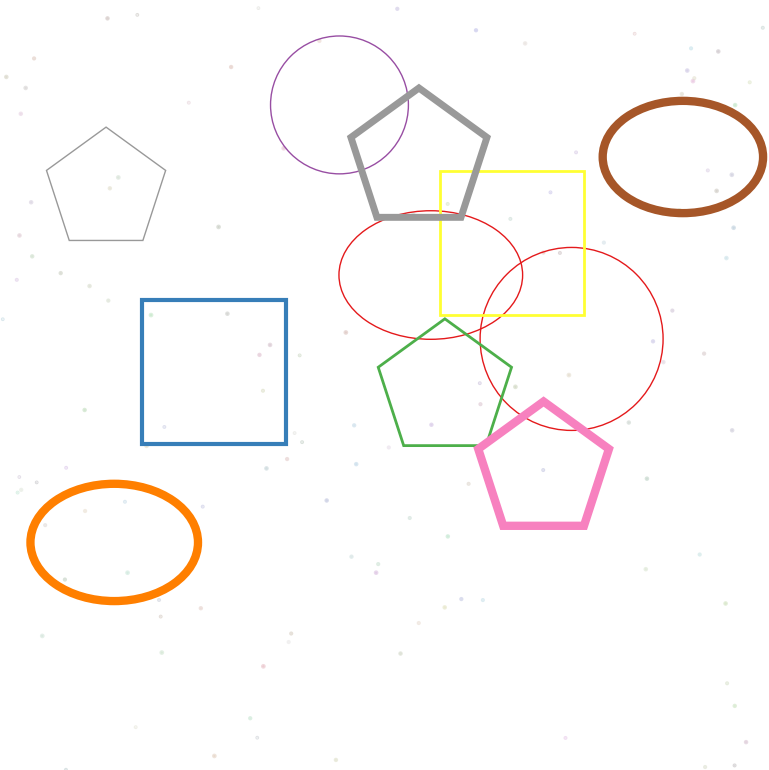[{"shape": "circle", "thickness": 0.5, "radius": 0.59, "center": [0.742, 0.56]}, {"shape": "oval", "thickness": 0.5, "radius": 0.6, "center": [0.559, 0.643]}, {"shape": "square", "thickness": 1.5, "radius": 0.47, "center": [0.278, 0.517]}, {"shape": "pentagon", "thickness": 1, "radius": 0.46, "center": [0.578, 0.495]}, {"shape": "circle", "thickness": 0.5, "radius": 0.45, "center": [0.441, 0.864]}, {"shape": "oval", "thickness": 3, "radius": 0.54, "center": [0.148, 0.296]}, {"shape": "square", "thickness": 1, "radius": 0.47, "center": [0.665, 0.685]}, {"shape": "oval", "thickness": 3, "radius": 0.52, "center": [0.887, 0.796]}, {"shape": "pentagon", "thickness": 3, "radius": 0.45, "center": [0.706, 0.389]}, {"shape": "pentagon", "thickness": 0.5, "radius": 0.41, "center": [0.138, 0.754]}, {"shape": "pentagon", "thickness": 2.5, "radius": 0.46, "center": [0.544, 0.793]}]